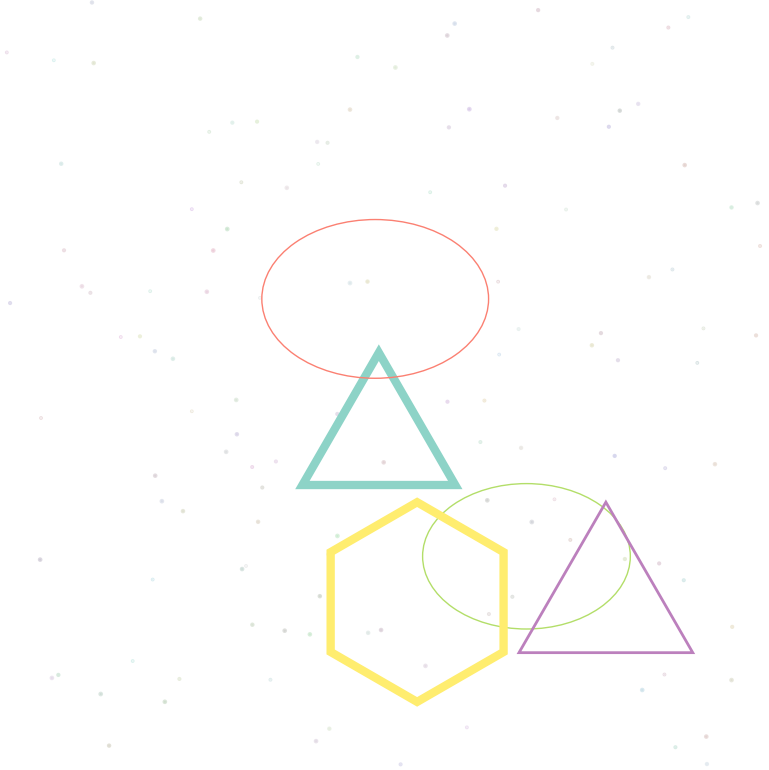[{"shape": "triangle", "thickness": 3, "radius": 0.57, "center": [0.492, 0.427]}, {"shape": "oval", "thickness": 0.5, "radius": 0.74, "center": [0.487, 0.612]}, {"shape": "oval", "thickness": 0.5, "radius": 0.67, "center": [0.684, 0.278]}, {"shape": "triangle", "thickness": 1, "radius": 0.65, "center": [0.787, 0.218]}, {"shape": "hexagon", "thickness": 3, "radius": 0.65, "center": [0.542, 0.218]}]